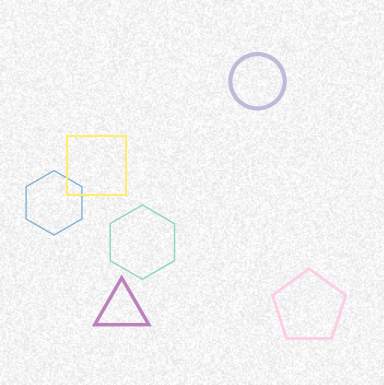[{"shape": "hexagon", "thickness": 1, "radius": 0.48, "center": [0.37, 0.371]}, {"shape": "circle", "thickness": 3, "radius": 0.35, "center": [0.669, 0.789]}, {"shape": "hexagon", "thickness": 1, "radius": 0.42, "center": [0.14, 0.473]}, {"shape": "pentagon", "thickness": 2, "radius": 0.5, "center": [0.803, 0.202]}, {"shape": "triangle", "thickness": 2.5, "radius": 0.41, "center": [0.316, 0.197]}, {"shape": "square", "thickness": 1.5, "radius": 0.39, "center": [0.251, 0.57]}]